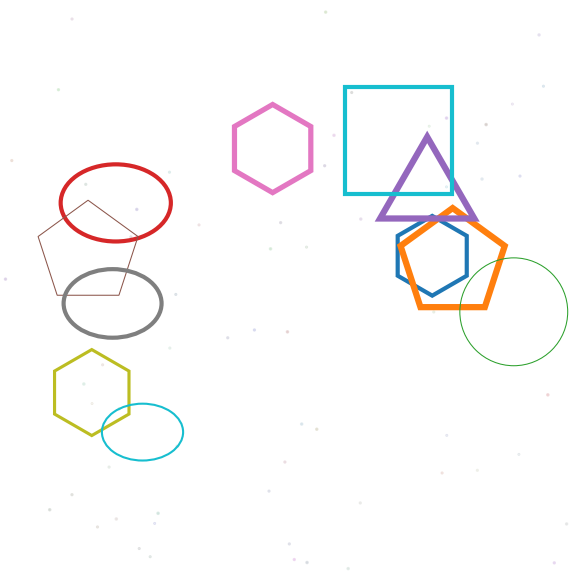[{"shape": "hexagon", "thickness": 2, "radius": 0.35, "center": [0.748, 0.556]}, {"shape": "pentagon", "thickness": 3, "radius": 0.47, "center": [0.784, 0.544]}, {"shape": "circle", "thickness": 0.5, "radius": 0.47, "center": [0.89, 0.459]}, {"shape": "oval", "thickness": 2, "radius": 0.48, "center": [0.2, 0.648]}, {"shape": "triangle", "thickness": 3, "radius": 0.47, "center": [0.74, 0.668]}, {"shape": "pentagon", "thickness": 0.5, "radius": 0.45, "center": [0.152, 0.561]}, {"shape": "hexagon", "thickness": 2.5, "radius": 0.38, "center": [0.472, 0.742]}, {"shape": "oval", "thickness": 2, "radius": 0.42, "center": [0.195, 0.474]}, {"shape": "hexagon", "thickness": 1.5, "radius": 0.37, "center": [0.159, 0.319]}, {"shape": "oval", "thickness": 1, "radius": 0.35, "center": [0.247, 0.251]}, {"shape": "square", "thickness": 2, "radius": 0.46, "center": [0.69, 0.756]}]